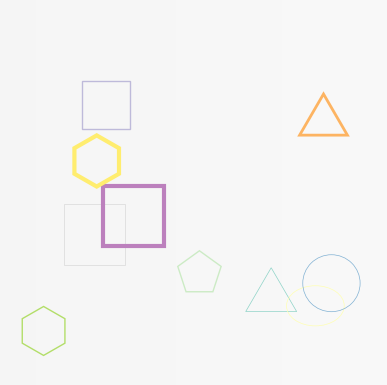[{"shape": "triangle", "thickness": 0.5, "radius": 0.38, "center": [0.7, 0.229]}, {"shape": "oval", "thickness": 0.5, "radius": 0.37, "center": [0.814, 0.206]}, {"shape": "square", "thickness": 1, "radius": 0.31, "center": [0.273, 0.727]}, {"shape": "circle", "thickness": 0.5, "radius": 0.37, "center": [0.855, 0.264]}, {"shape": "triangle", "thickness": 2, "radius": 0.36, "center": [0.835, 0.685]}, {"shape": "hexagon", "thickness": 1, "radius": 0.32, "center": [0.112, 0.14]}, {"shape": "square", "thickness": 0.5, "radius": 0.39, "center": [0.245, 0.391]}, {"shape": "square", "thickness": 3, "radius": 0.39, "center": [0.345, 0.439]}, {"shape": "pentagon", "thickness": 1, "radius": 0.29, "center": [0.515, 0.29]}, {"shape": "hexagon", "thickness": 3, "radius": 0.33, "center": [0.25, 0.582]}]